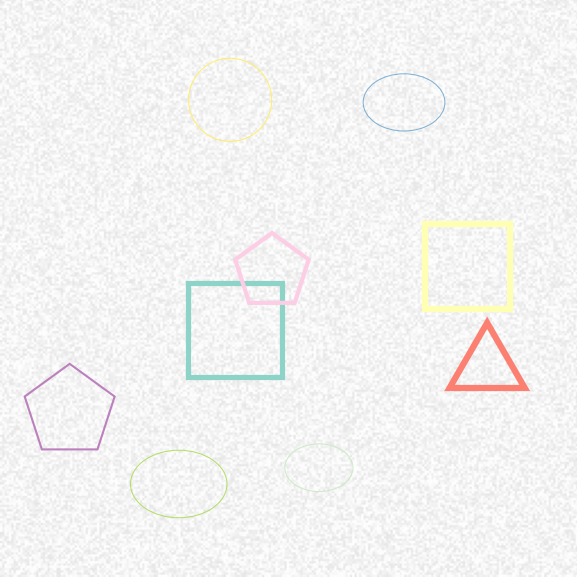[{"shape": "square", "thickness": 2.5, "radius": 0.41, "center": [0.408, 0.427]}, {"shape": "square", "thickness": 3, "radius": 0.37, "center": [0.81, 0.538]}, {"shape": "triangle", "thickness": 3, "radius": 0.38, "center": [0.844, 0.365]}, {"shape": "oval", "thickness": 0.5, "radius": 0.35, "center": [0.7, 0.822]}, {"shape": "oval", "thickness": 0.5, "radius": 0.42, "center": [0.31, 0.161]}, {"shape": "pentagon", "thickness": 2, "radius": 0.33, "center": [0.471, 0.529]}, {"shape": "pentagon", "thickness": 1, "radius": 0.41, "center": [0.121, 0.287]}, {"shape": "oval", "thickness": 0.5, "radius": 0.29, "center": [0.552, 0.189]}, {"shape": "circle", "thickness": 0.5, "radius": 0.36, "center": [0.398, 0.826]}]